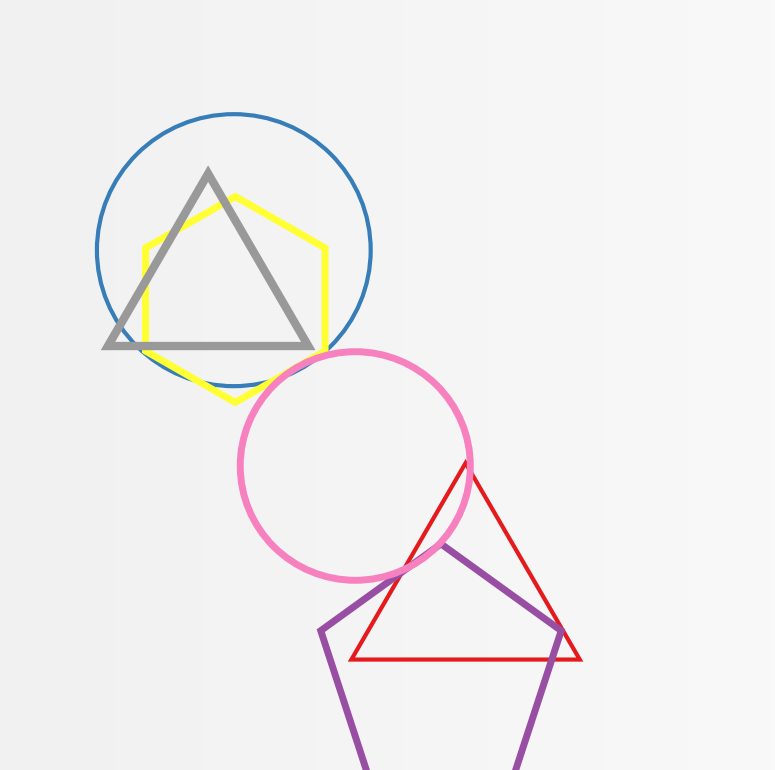[{"shape": "triangle", "thickness": 1.5, "radius": 0.85, "center": [0.601, 0.229]}, {"shape": "circle", "thickness": 1.5, "radius": 0.88, "center": [0.302, 0.675]}, {"shape": "pentagon", "thickness": 2.5, "radius": 0.82, "center": [0.569, 0.131]}, {"shape": "hexagon", "thickness": 2.5, "radius": 0.67, "center": [0.304, 0.611]}, {"shape": "circle", "thickness": 2.5, "radius": 0.74, "center": [0.458, 0.395]}, {"shape": "triangle", "thickness": 3, "radius": 0.75, "center": [0.269, 0.625]}]